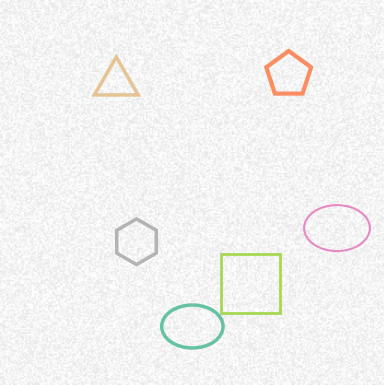[{"shape": "oval", "thickness": 2.5, "radius": 0.4, "center": [0.5, 0.152]}, {"shape": "pentagon", "thickness": 3, "radius": 0.31, "center": [0.75, 0.806]}, {"shape": "oval", "thickness": 1.5, "radius": 0.43, "center": [0.875, 0.408]}, {"shape": "square", "thickness": 2, "radius": 0.38, "center": [0.651, 0.264]}, {"shape": "triangle", "thickness": 2.5, "radius": 0.33, "center": [0.302, 0.786]}, {"shape": "hexagon", "thickness": 2.5, "radius": 0.3, "center": [0.355, 0.372]}]